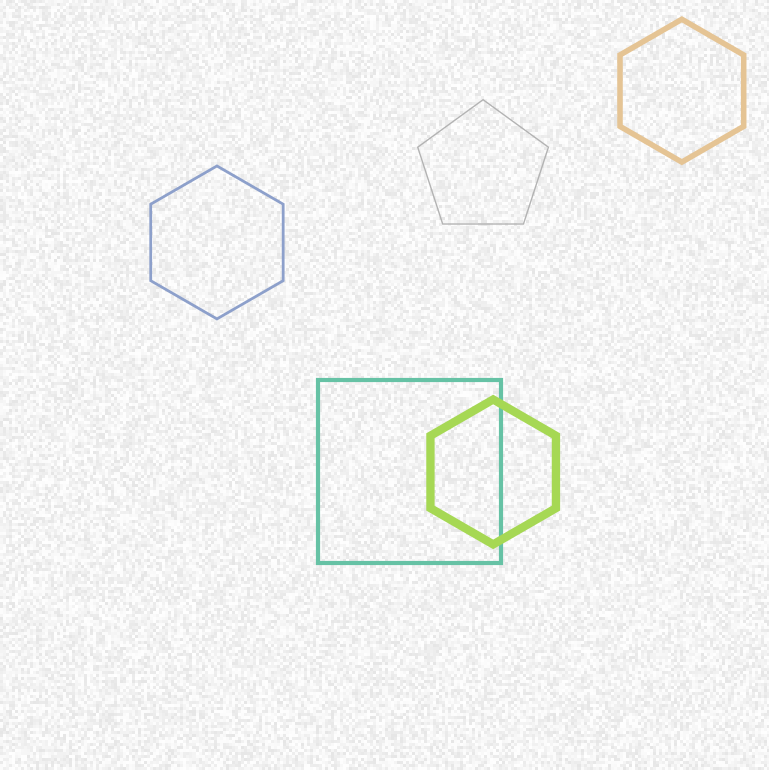[{"shape": "square", "thickness": 1.5, "radius": 0.59, "center": [0.532, 0.388]}, {"shape": "hexagon", "thickness": 1, "radius": 0.5, "center": [0.282, 0.685]}, {"shape": "hexagon", "thickness": 3, "radius": 0.47, "center": [0.641, 0.387]}, {"shape": "hexagon", "thickness": 2, "radius": 0.46, "center": [0.886, 0.882]}, {"shape": "pentagon", "thickness": 0.5, "radius": 0.45, "center": [0.627, 0.781]}]